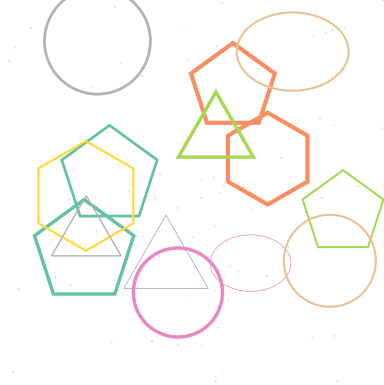[{"shape": "pentagon", "thickness": 2.5, "radius": 0.68, "center": [0.219, 0.346]}, {"shape": "pentagon", "thickness": 2, "radius": 0.65, "center": [0.284, 0.544]}, {"shape": "pentagon", "thickness": 3, "radius": 0.57, "center": [0.605, 0.774]}, {"shape": "hexagon", "thickness": 3, "radius": 0.6, "center": [0.695, 0.588]}, {"shape": "triangle", "thickness": 0.5, "radius": 0.64, "center": [0.431, 0.314]}, {"shape": "oval", "thickness": 0.5, "radius": 0.52, "center": [0.651, 0.317]}, {"shape": "circle", "thickness": 2.5, "radius": 0.58, "center": [0.462, 0.24]}, {"shape": "triangle", "thickness": 2.5, "radius": 0.56, "center": [0.561, 0.648]}, {"shape": "pentagon", "thickness": 1.5, "radius": 0.55, "center": [0.891, 0.448]}, {"shape": "hexagon", "thickness": 1.5, "radius": 0.71, "center": [0.223, 0.491]}, {"shape": "circle", "thickness": 1.5, "radius": 0.6, "center": [0.857, 0.323]}, {"shape": "oval", "thickness": 1.5, "radius": 0.73, "center": [0.76, 0.866]}, {"shape": "circle", "thickness": 2, "radius": 0.69, "center": [0.253, 0.893]}, {"shape": "triangle", "thickness": 1, "radius": 0.52, "center": [0.224, 0.388]}]